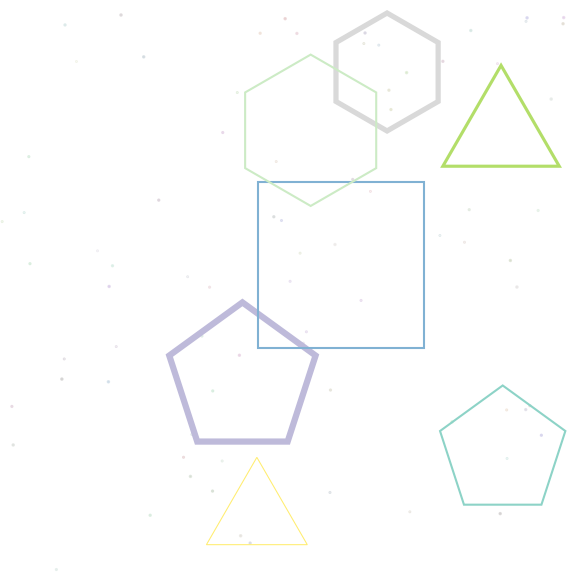[{"shape": "pentagon", "thickness": 1, "radius": 0.57, "center": [0.87, 0.218]}, {"shape": "pentagon", "thickness": 3, "radius": 0.67, "center": [0.42, 0.342]}, {"shape": "square", "thickness": 1, "radius": 0.72, "center": [0.59, 0.54]}, {"shape": "triangle", "thickness": 1.5, "radius": 0.58, "center": [0.868, 0.77]}, {"shape": "hexagon", "thickness": 2.5, "radius": 0.51, "center": [0.67, 0.874]}, {"shape": "hexagon", "thickness": 1, "radius": 0.66, "center": [0.538, 0.774]}, {"shape": "triangle", "thickness": 0.5, "radius": 0.5, "center": [0.445, 0.106]}]